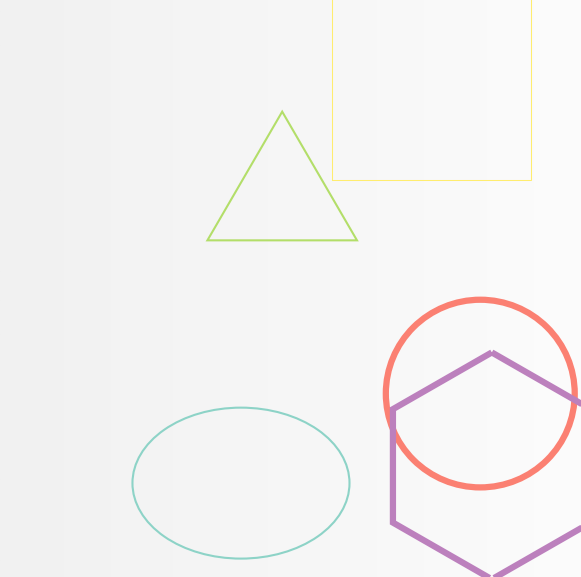[{"shape": "oval", "thickness": 1, "radius": 0.93, "center": [0.415, 0.163]}, {"shape": "circle", "thickness": 3, "radius": 0.81, "center": [0.826, 0.318]}, {"shape": "triangle", "thickness": 1, "radius": 0.74, "center": [0.486, 0.657]}, {"shape": "hexagon", "thickness": 3, "radius": 0.98, "center": [0.846, 0.192]}, {"shape": "square", "thickness": 0.5, "radius": 0.86, "center": [0.742, 0.859]}]